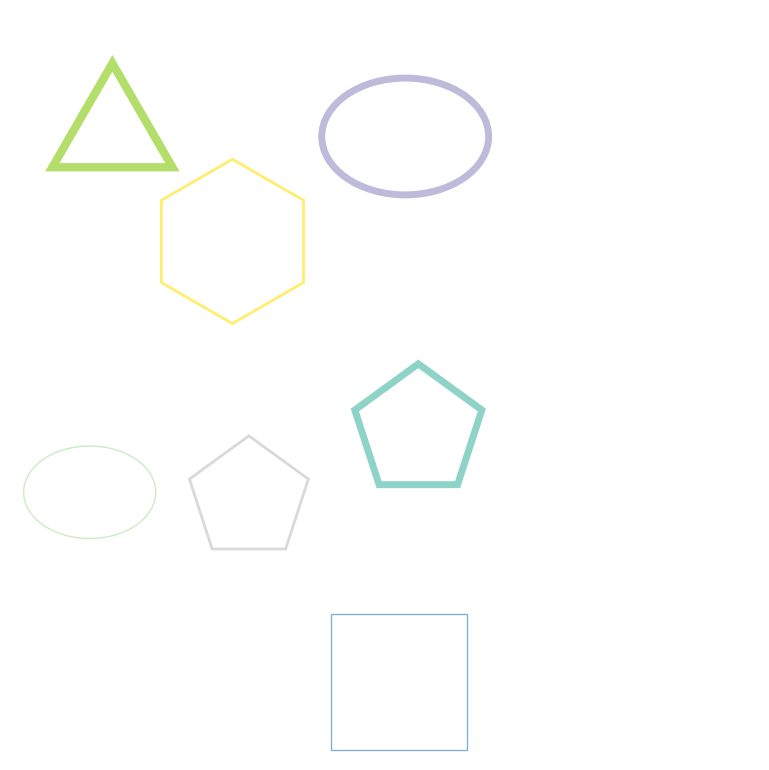[{"shape": "pentagon", "thickness": 2.5, "radius": 0.43, "center": [0.543, 0.441]}, {"shape": "oval", "thickness": 2.5, "radius": 0.54, "center": [0.526, 0.823]}, {"shape": "square", "thickness": 0.5, "radius": 0.44, "center": [0.518, 0.114]}, {"shape": "triangle", "thickness": 3, "radius": 0.45, "center": [0.146, 0.828]}, {"shape": "pentagon", "thickness": 1, "radius": 0.41, "center": [0.323, 0.353]}, {"shape": "oval", "thickness": 0.5, "radius": 0.43, "center": [0.116, 0.361]}, {"shape": "hexagon", "thickness": 1, "radius": 0.53, "center": [0.302, 0.686]}]